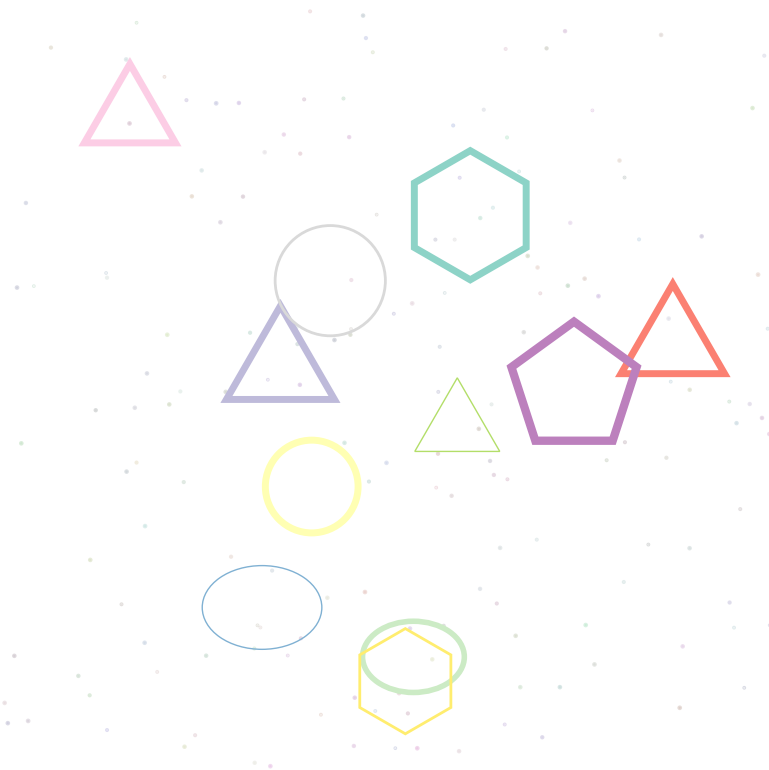[{"shape": "hexagon", "thickness": 2.5, "radius": 0.42, "center": [0.611, 0.72]}, {"shape": "circle", "thickness": 2.5, "radius": 0.3, "center": [0.405, 0.368]}, {"shape": "triangle", "thickness": 2.5, "radius": 0.41, "center": [0.364, 0.522]}, {"shape": "triangle", "thickness": 2.5, "radius": 0.39, "center": [0.874, 0.554]}, {"shape": "oval", "thickness": 0.5, "radius": 0.39, "center": [0.34, 0.211]}, {"shape": "triangle", "thickness": 0.5, "radius": 0.32, "center": [0.594, 0.446]}, {"shape": "triangle", "thickness": 2.5, "radius": 0.34, "center": [0.169, 0.849]}, {"shape": "circle", "thickness": 1, "radius": 0.36, "center": [0.429, 0.635]}, {"shape": "pentagon", "thickness": 3, "radius": 0.43, "center": [0.745, 0.497]}, {"shape": "oval", "thickness": 2, "radius": 0.33, "center": [0.537, 0.147]}, {"shape": "hexagon", "thickness": 1, "radius": 0.34, "center": [0.526, 0.115]}]